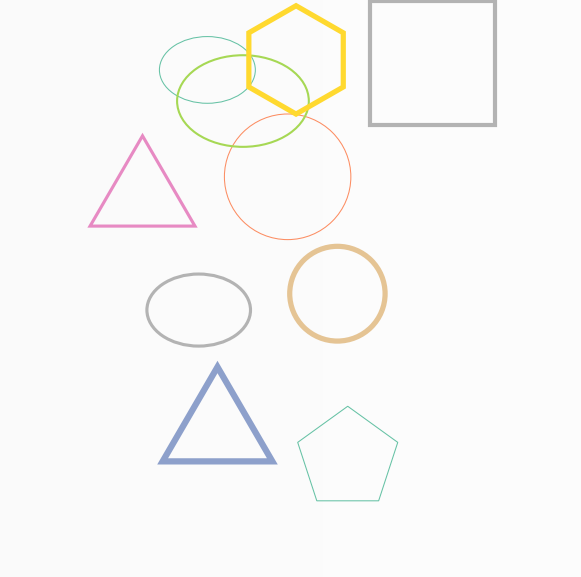[{"shape": "oval", "thickness": 0.5, "radius": 0.41, "center": [0.357, 0.878]}, {"shape": "pentagon", "thickness": 0.5, "radius": 0.45, "center": [0.598, 0.205]}, {"shape": "circle", "thickness": 0.5, "radius": 0.54, "center": [0.495, 0.693]}, {"shape": "triangle", "thickness": 3, "radius": 0.54, "center": [0.374, 0.255]}, {"shape": "triangle", "thickness": 1.5, "radius": 0.52, "center": [0.245, 0.66]}, {"shape": "oval", "thickness": 1, "radius": 0.57, "center": [0.418, 0.824]}, {"shape": "hexagon", "thickness": 2.5, "radius": 0.47, "center": [0.509, 0.895]}, {"shape": "circle", "thickness": 2.5, "radius": 0.41, "center": [0.58, 0.491]}, {"shape": "square", "thickness": 2, "radius": 0.54, "center": [0.744, 0.891]}, {"shape": "oval", "thickness": 1.5, "radius": 0.45, "center": [0.342, 0.462]}]